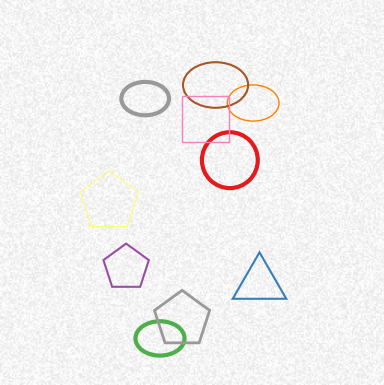[{"shape": "circle", "thickness": 3, "radius": 0.36, "center": [0.597, 0.584]}, {"shape": "triangle", "thickness": 1.5, "radius": 0.4, "center": [0.674, 0.264]}, {"shape": "oval", "thickness": 3, "radius": 0.32, "center": [0.416, 0.121]}, {"shape": "pentagon", "thickness": 1.5, "radius": 0.31, "center": [0.328, 0.305]}, {"shape": "oval", "thickness": 1, "radius": 0.34, "center": [0.658, 0.732]}, {"shape": "pentagon", "thickness": 0.5, "radius": 0.4, "center": [0.284, 0.476]}, {"shape": "oval", "thickness": 1.5, "radius": 0.42, "center": [0.56, 0.779]}, {"shape": "square", "thickness": 1, "radius": 0.3, "center": [0.534, 0.691]}, {"shape": "pentagon", "thickness": 2, "radius": 0.38, "center": [0.473, 0.17]}, {"shape": "oval", "thickness": 3, "radius": 0.31, "center": [0.377, 0.744]}]